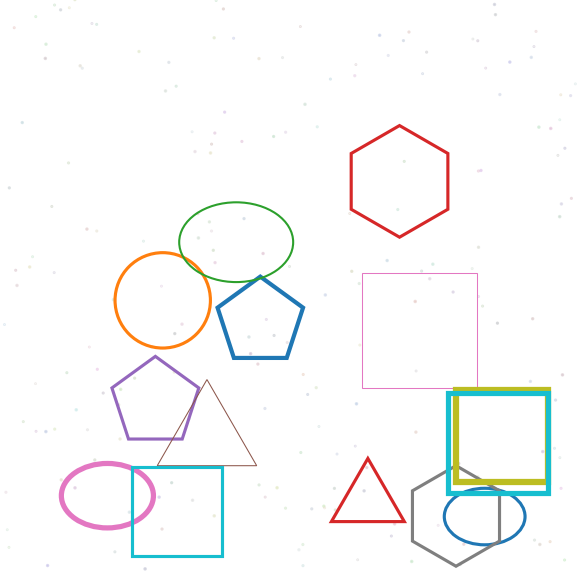[{"shape": "pentagon", "thickness": 2, "radius": 0.39, "center": [0.451, 0.442]}, {"shape": "oval", "thickness": 1.5, "radius": 0.35, "center": [0.839, 0.105]}, {"shape": "circle", "thickness": 1.5, "radius": 0.41, "center": [0.282, 0.479]}, {"shape": "oval", "thickness": 1, "radius": 0.49, "center": [0.409, 0.58]}, {"shape": "triangle", "thickness": 1.5, "radius": 0.36, "center": [0.637, 0.132]}, {"shape": "hexagon", "thickness": 1.5, "radius": 0.48, "center": [0.692, 0.685]}, {"shape": "pentagon", "thickness": 1.5, "radius": 0.4, "center": [0.269, 0.303]}, {"shape": "triangle", "thickness": 0.5, "radius": 0.5, "center": [0.358, 0.242]}, {"shape": "oval", "thickness": 2.5, "radius": 0.4, "center": [0.186, 0.141]}, {"shape": "square", "thickness": 0.5, "radius": 0.5, "center": [0.727, 0.427]}, {"shape": "hexagon", "thickness": 1.5, "radius": 0.44, "center": [0.79, 0.106]}, {"shape": "square", "thickness": 3, "radius": 0.4, "center": [0.869, 0.244]}, {"shape": "square", "thickness": 1.5, "radius": 0.39, "center": [0.306, 0.113]}, {"shape": "square", "thickness": 2.5, "radius": 0.43, "center": [0.862, 0.232]}]